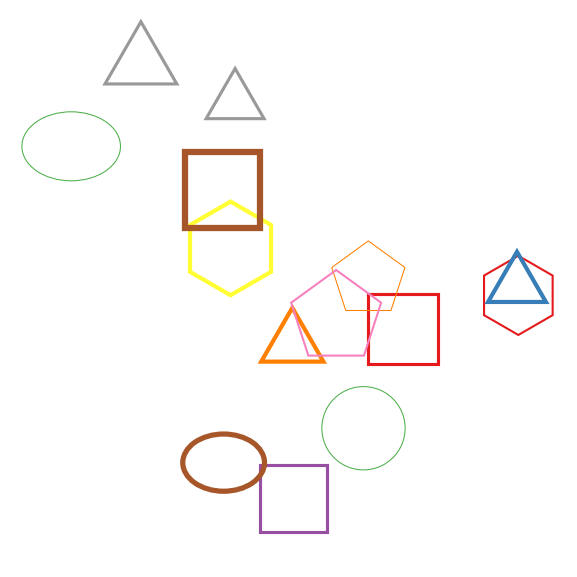[{"shape": "hexagon", "thickness": 1, "radius": 0.34, "center": [0.898, 0.488]}, {"shape": "square", "thickness": 1.5, "radius": 0.3, "center": [0.698, 0.429]}, {"shape": "triangle", "thickness": 2, "radius": 0.29, "center": [0.895, 0.505]}, {"shape": "oval", "thickness": 0.5, "radius": 0.43, "center": [0.123, 0.746]}, {"shape": "circle", "thickness": 0.5, "radius": 0.36, "center": [0.629, 0.258]}, {"shape": "square", "thickness": 1.5, "radius": 0.29, "center": [0.508, 0.137]}, {"shape": "triangle", "thickness": 2, "radius": 0.31, "center": [0.506, 0.404]}, {"shape": "pentagon", "thickness": 0.5, "radius": 0.33, "center": [0.638, 0.515]}, {"shape": "hexagon", "thickness": 2, "radius": 0.41, "center": [0.399, 0.569]}, {"shape": "square", "thickness": 3, "radius": 0.33, "center": [0.385, 0.67]}, {"shape": "oval", "thickness": 2.5, "radius": 0.35, "center": [0.387, 0.198]}, {"shape": "pentagon", "thickness": 1, "radius": 0.41, "center": [0.582, 0.45]}, {"shape": "triangle", "thickness": 1.5, "radius": 0.36, "center": [0.244, 0.89]}, {"shape": "triangle", "thickness": 1.5, "radius": 0.29, "center": [0.407, 0.823]}]